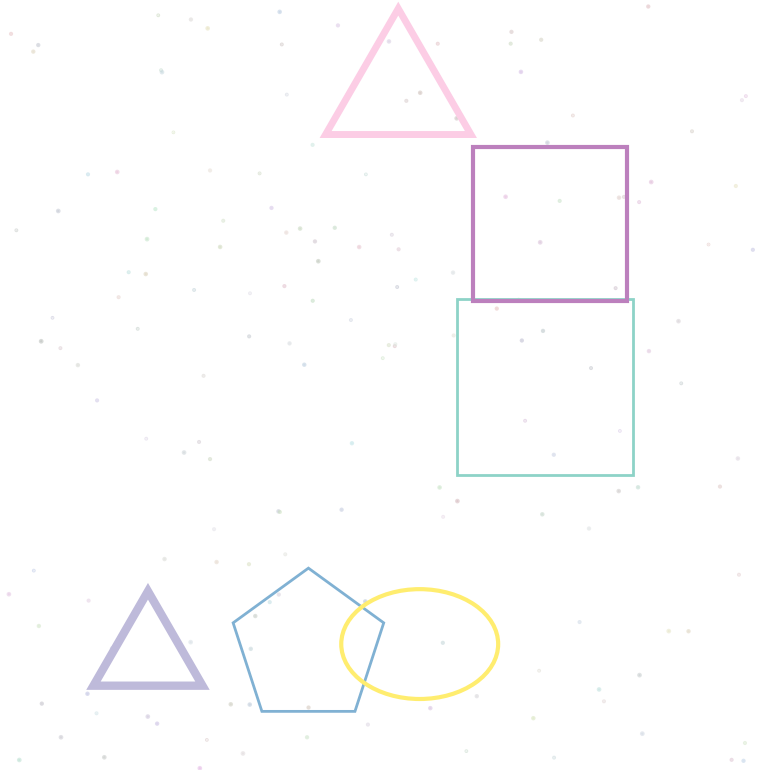[{"shape": "square", "thickness": 1, "radius": 0.57, "center": [0.708, 0.497]}, {"shape": "triangle", "thickness": 3, "radius": 0.41, "center": [0.192, 0.15]}, {"shape": "pentagon", "thickness": 1, "radius": 0.51, "center": [0.401, 0.159]}, {"shape": "triangle", "thickness": 2.5, "radius": 0.54, "center": [0.517, 0.88]}, {"shape": "square", "thickness": 1.5, "radius": 0.5, "center": [0.714, 0.709]}, {"shape": "oval", "thickness": 1.5, "radius": 0.51, "center": [0.545, 0.164]}]